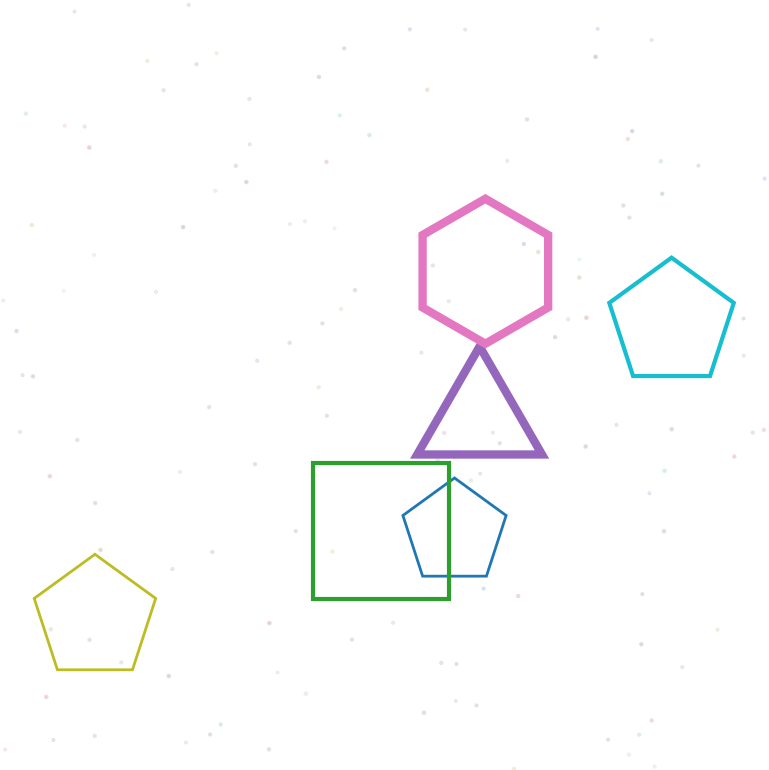[{"shape": "pentagon", "thickness": 1, "radius": 0.35, "center": [0.59, 0.309]}, {"shape": "square", "thickness": 1.5, "radius": 0.44, "center": [0.495, 0.31]}, {"shape": "triangle", "thickness": 3, "radius": 0.47, "center": [0.623, 0.457]}, {"shape": "hexagon", "thickness": 3, "radius": 0.47, "center": [0.63, 0.648]}, {"shape": "pentagon", "thickness": 1, "radius": 0.41, "center": [0.123, 0.197]}, {"shape": "pentagon", "thickness": 1.5, "radius": 0.42, "center": [0.872, 0.58]}]